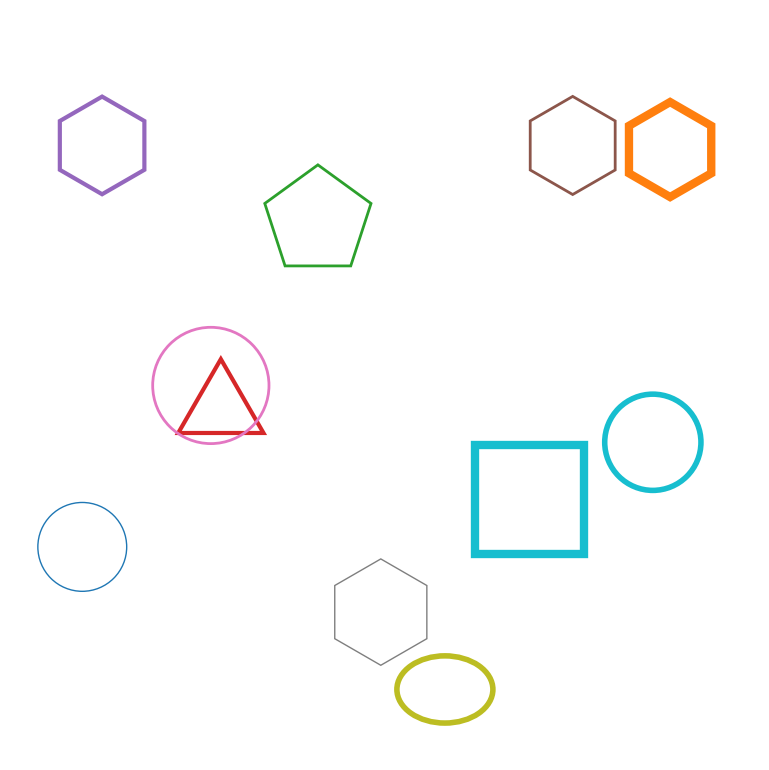[{"shape": "circle", "thickness": 0.5, "radius": 0.29, "center": [0.107, 0.29]}, {"shape": "hexagon", "thickness": 3, "radius": 0.31, "center": [0.87, 0.806]}, {"shape": "pentagon", "thickness": 1, "radius": 0.36, "center": [0.413, 0.713]}, {"shape": "triangle", "thickness": 1.5, "radius": 0.32, "center": [0.287, 0.47]}, {"shape": "hexagon", "thickness": 1.5, "radius": 0.32, "center": [0.133, 0.811]}, {"shape": "hexagon", "thickness": 1, "radius": 0.32, "center": [0.744, 0.811]}, {"shape": "circle", "thickness": 1, "radius": 0.38, "center": [0.274, 0.499]}, {"shape": "hexagon", "thickness": 0.5, "radius": 0.35, "center": [0.495, 0.205]}, {"shape": "oval", "thickness": 2, "radius": 0.31, "center": [0.578, 0.105]}, {"shape": "square", "thickness": 3, "radius": 0.35, "center": [0.688, 0.352]}, {"shape": "circle", "thickness": 2, "radius": 0.31, "center": [0.848, 0.426]}]